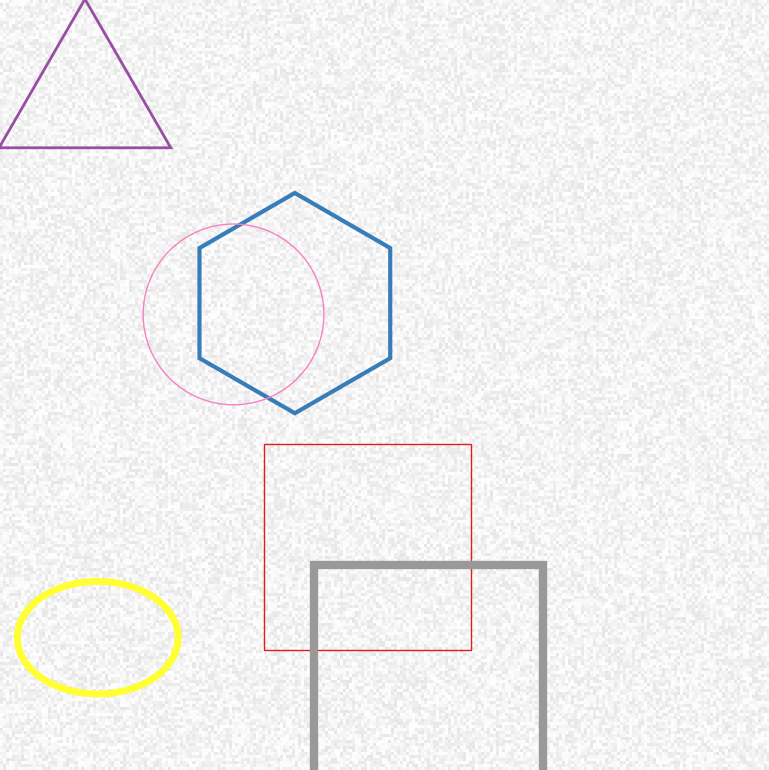[{"shape": "square", "thickness": 0.5, "radius": 0.67, "center": [0.477, 0.29]}, {"shape": "hexagon", "thickness": 1.5, "radius": 0.72, "center": [0.383, 0.606]}, {"shape": "triangle", "thickness": 1, "radius": 0.64, "center": [0.11, 0.872]}, {"shape": "oval", "thickness": 2.5, "radius": 0.52, "center": [0.127, 0.172]}, {"shape": "circle", "thickness": 0.5, "radius": 0.59, "center": [0.303, 0.592]}, {"shape": "square", "thickness": 3, "radius": 0.74, "center": [0.556, 0.118]}]